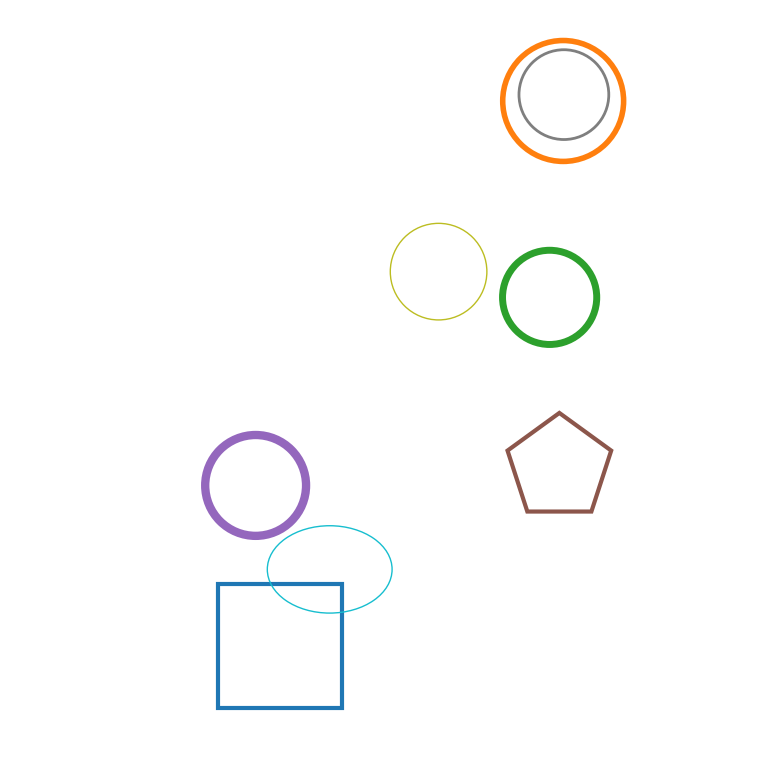[{"shape": "square", "thickness": 1.5, "radius": 0.4, "center": [0.364, 0.161]}, {"shape": "circle", "thickness": 2, "radius": 0.39, "center": [0.731, 0.869]}, {"shape": "circle", "thickness": 2.5, "radius": 0.31, "center": [0.714, 0.614]}, {"shape": "circle", "thickness": 3, "radius": 0.33, "center": [0.332, 0.37]}, {"shape": "pentagon", "thickness": 1.5, "radius": 0.35, "center": [0.726, 0.393]}, {"shape": "circle", "thickness": 1, "radius": 0.29, "center": [0.732, 0.877]}, {"shape": "circle", "thickness": 0.5, "radius": 0.31, "center": [0.57, 0.647]}, {"shape": "oval", "thickness": 0.5, "radius": 0.41, "center": [0.428, 0.261]}]